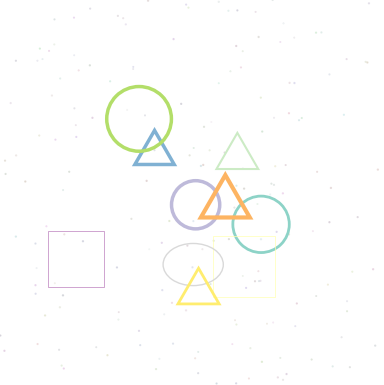[{"shape": "circle", "thickness": 2, "radius": 0.37, "center": [0.678, 0.417]}, {"shape": "square", "thickness": 0.5, "radius": 0.4, "center": [0.633, 0.308]}, {"shape": "circle", "thickness": 2.5, "radius": 0.31, "center": [0.508, 0.468]}, {"shape": "triangle", "thickness": 2.5, "radius": 0.29, "center": [0.401, 0.602]}, {"shape": "triangle", "thickness": 3, "radius": 0.37, "center": [0.585, 0.472]}, {"shape": "circle", "thickness": 2.5, "radius": 0.42, "center": [0.361, 0.691]}, {"shape": "oval", "thickness": 1, "radius": 0.39, "center": [0.502, 0.313]}, {"shape": "square", "thickness": 0.5, "radius": 0.36, "center": [0.197, 0.327]}, {"shape": "triangle", "thickness": 1.5, "radius": 0.31, "center": [0.617, 0.592]}, {"shape": "triangle", "thickness": 2, "radius": 0.31, "center": [0.516, 0.241]}]